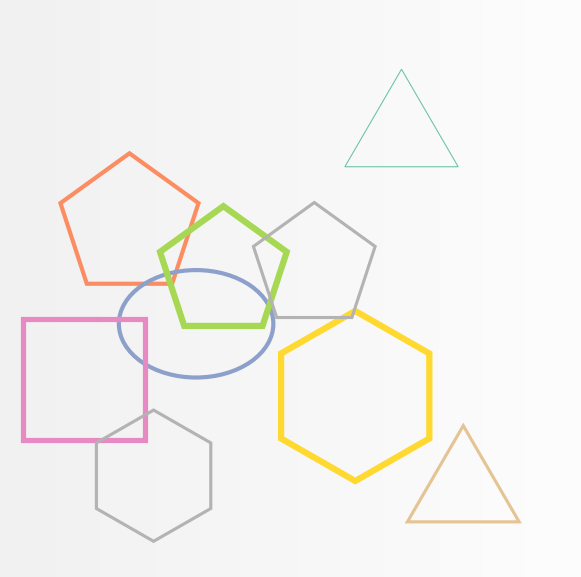[{"shape": "triangle", "thickness": 0.5, "radius": 0.56, "center": [0.691, 0.767]}, {"shape": "pentagon", "thickness": 2, "radius": 0.62, "center": [0.223, 0.609]}, {"shape": "oval", "thickness": 2, "radius": 0.66, "center": [0.337, 0.438]}, {"shape": "square", "thickness": 2.5, "radius": 0.53, "center": [0.145, 0.342]}, {"shape": "pentagon", "thickness": 3, "radius": 0.57, "center": [0.384, 0.528]}, {"shape": "hexagon", "thickness": 3, "radius": 0.74, "center": [0.611, 0.313]}, {"shape": "triangle", "thickness": 1.5, "radius": 0.56, "center": [0.797, 0.151]}, {"shape": "pentagon", "thickness": 1.5, "radius": 0.55, "center": [0.541, 0.538]}, {"shape": "hexagon", "thickness": 1.5, "radius": 0.57, "center": [0.264, 0.175]}]